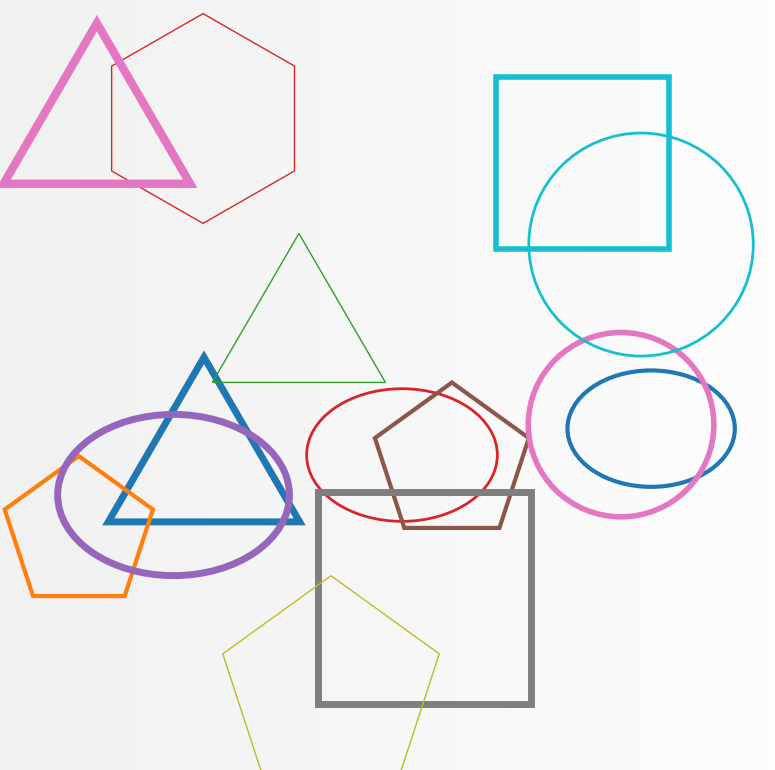[{"shape": "oval", "thickness": 1.5, "radius": 0.54, "center": [0.84, 0.443]}, {"shape": "triangle", "thickness": 2.5, "radius": 0.71, "center": [0.263, 0.394]}, {"shape": "pentagon", "thickness": 1.5, "radius": 0.5, "center": [0.102, 0.307]}, {"shape": "triangle", "thickness": 0.5, "radius": 0.64, "center": [0.386, 0.568]}, {"shape": "hexagon", "thickness": 0.5, "radius": 0.68, "center": [0.262, 0.846]}, {"shape": "oval", "thickness": 1, "radius": 0.62, "center": [0.519, 0.409]}, {"shape": "oval", "thickness": 2.5, "radius": 0.75, "center": [0.224, 0.357]}, {"shape": "pentagon", "thickness": 1.5, "radius": 0.52, "center": [0.583, 0.399]}, {"shape": "triangle", "thickness": 3, "radius": 0.7, "center": [0.125, 0.831]}, {"shape": "circle", "thickness": 2, "radius": 0.6, "center": [0.801, 0.448]}, {"shape": "square", "thickness": 2.5, "radius": 0.69, "center": [0.547, 0.224]}, {"shape": "pentagon", "thickness": 0.5, "radius": 0.73, "center": [0.427, 0.105]}, {"shape": "square", "thickness": 2, "radius": 0.56, "center": [0.752, 0.788]}, {"shape": "circle", "thickness": 1, "radius": 0.72, "center": [0.827, 0.682]}]